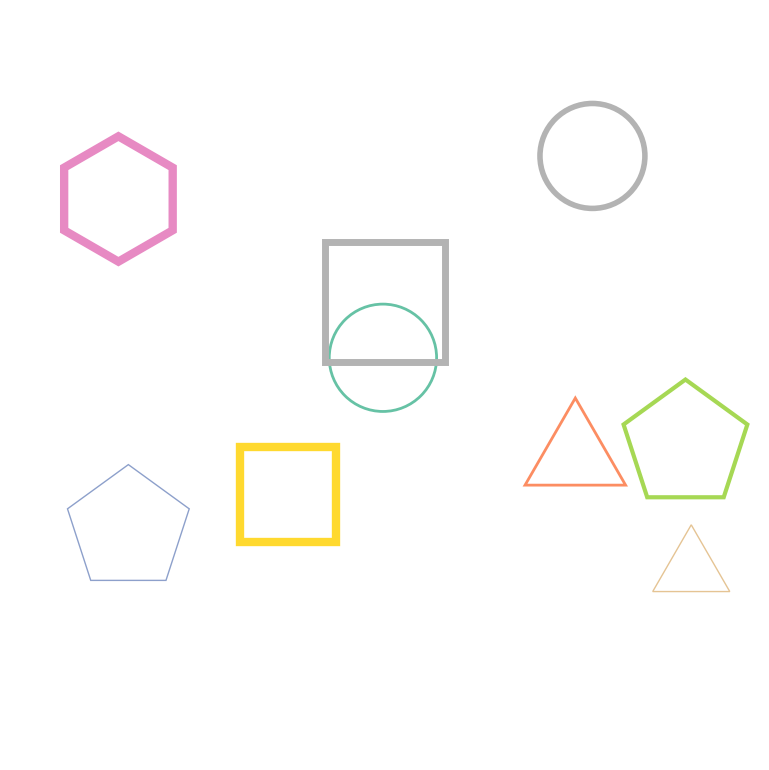[{"shape": "circle", "thickness": 1, "radius": 0.35, "center": [0.497, 0.535]}, {"shape": "triangle", "thickness": 1, "radius": 0.38, "center": [0.747, 0.408]}, {"shape": "pentagon", "thickness": 0.5, "radius": 0.42, "center": [0.167, 0.313]}, {"shape": "hexagon", "thickness": 3, "radius": 0.41, "center": [0.154, 0.742]}, {"shape": "pentagon", "thickness": 1.5, "radius": 0.42, "center": [0.89, 0.423]}, {"shape": "square", "thickness": 3, "radius": 0.31, "center": [0.374, 0.358]}, {"shape": "triangle", "thickness": 0.5, "radius": 0.29, "center": [0.898, 0.261]}, {"shape": "circle", "thickness": 2, "radius": 0.34, "center": [0.769, 0.797]}, {"shape": "square", "thickness": 2.5, "radius": 0.39, "center": [0.5, 0.608]}]